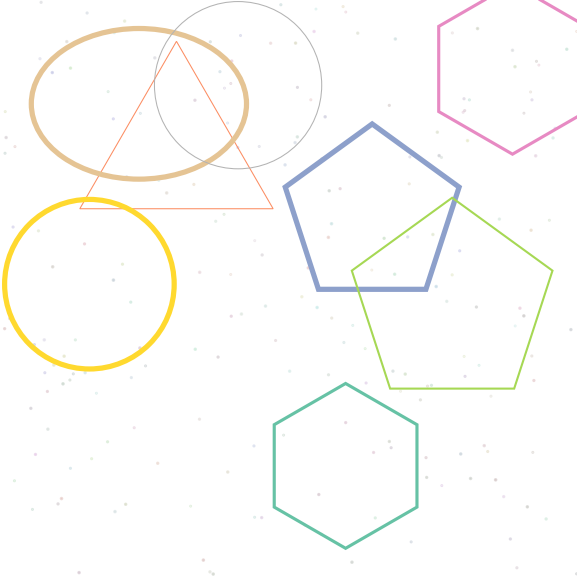[{"shape": "hexagon", "thickness": 1.5, "radius": 0.71, "center": [0.598, 0.192]}, {"shape": "triangle", "thickness": 0.5, "radius": 0.97, "center": [0.306, 0.734]}, {"shape": "pentagon", "thickness": 2.5, "radius": 0.79, "center": [0.644, 0.626]}, {"shape": "hexagon", "thickness": 1.5, "radius": 0.74, "center": [0.887, 0.88]}, {"shape": "pentagon", "thickness": 1, "radius": 0.91, "center": [0.783, 0.474]}, {"shape": "circle", "thickness": 2.5, "radius": 0.73, "center": [0.155, 0.507]}, {"shape": "oval", "thickness": 2.5, "radius": 0.93, "center": [0.241, 0.819]}, {"shape": "circle", "thickness": 0.5, "radius": 0.72, "center": [0.412, 0.852]}]